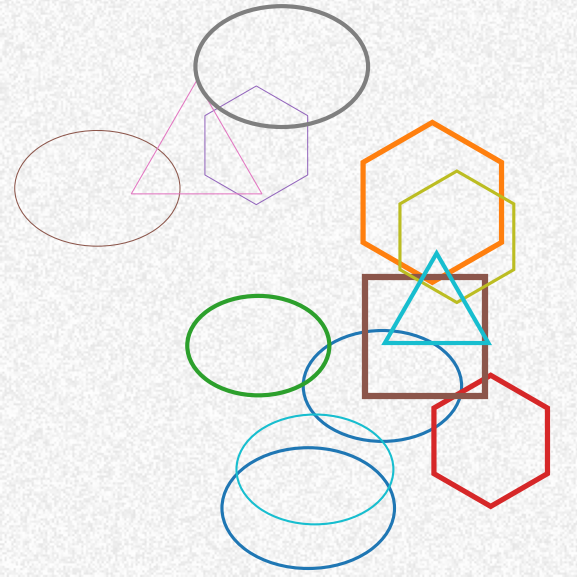[{"shape": "oval", "thickness": 1.5, "radius": 0.75, "center": [0.534, 0.119]}, {"shape": "oval", "thickness": 1.5, "radius": 0.69, "center": [0.662, 0.331]}, {"shape": "hexagon", "thickness": 2.5, "radius": 0.69, "center": [0.749, 0.649]}, {"shape": "oval", "thickness": 2, "radius": 0.62, "center": [0.447, 0.401]}, {"shape": "hexagon", "thickness": 2.5, "radius": 0.57, "center": [0.85, 0.236]}, {"shape": "hexagon", "thickness": 0.5, "radius": 0.51, "center": [0.444, 0.748]}, {"shape": "oval", "thickness": 0.5, "radius": 0.72, "center": [0.169, 0.673]}, {"shape": "square", "thickness": 3, "radius": 0.52, "center": [0.736, 0.417]}, {"shape": "triangle", "thickness": 0.5, "radius": 0.65, "center": [0.34, 0.729]}, {"shape": "oval", "thickness": 2, "radius": 0.75, "center": [0.488, 0.884]}, {"shape": "hexagon", "thickness": 1.5, "radius": 0.57, "center": [0.791, 0.589]}, {"shape": "triangle", "thickness": 2, "radius": 0.52, "center": [0.756, 0.457]}, {"shape": "oval", "thickness": 1, "radius": 0.68, "center": [0.545, 0.186]}]